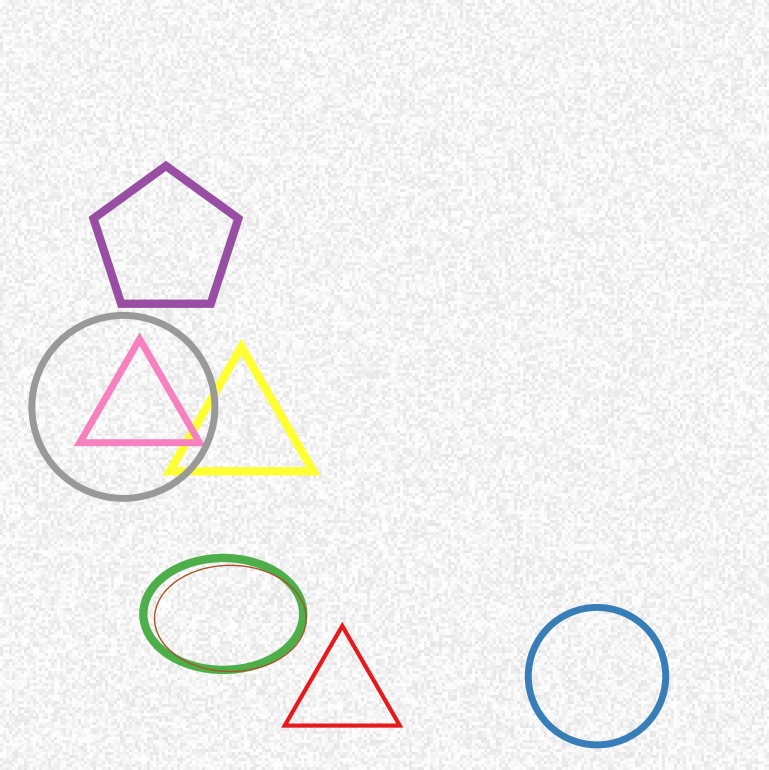[{"shape": "triangle", "thickness": 1.5, "radius": 0.43, "center": [0.444, 0.101]}, {"shape": "circle", "thickness": 2.5, "radius": 0.45, "center": [0.775, 0.122]}, {"shape": "oval", "thickness": 3, "radius": 0.52, "center": [0.29, 0.203]}, {"shape": "pentagon", "thickness": 3, "radius": 0.49, "center": [0.216, 0.686]}, {"shape": "triangle", "thickness": 3, "radius": 0.54, "center": [0.314, 0.442]}, {"shape": "oval", "thickness": 0.5, "radius": 0.49, "center": [0.299, 0.197]}, {"shape": "triangle", "thickness": 2.5, "radius": 0.45, "center": [0.181, 0.47]}, {"shape": "circle", "thickness": 2.5, "radius": 0.59, "center": [0.16, 0.472]}]